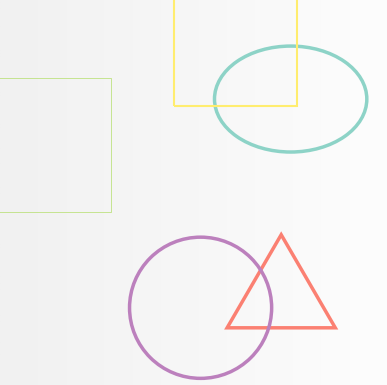[{"shape": "oval", "thickness": 2.5, "radius": 0.98, "center": [0.75, 0.743]}, {"shape": "triangle", "thickness": 2.5, "radius": 0.81, "center": [0.726, 0.229]}, {"shape": "square", "thickness": 0.5, "radius": 0.87, "center": [0.114, 0.624]}, {"shape": "circle", "thickness": 2.5, "radius": 0.92, "center": [0.518, 0.201]}, {"shape": "square", "thickness": 1.5, "radius": 0.79, "center": [0.609, 0.883]}]